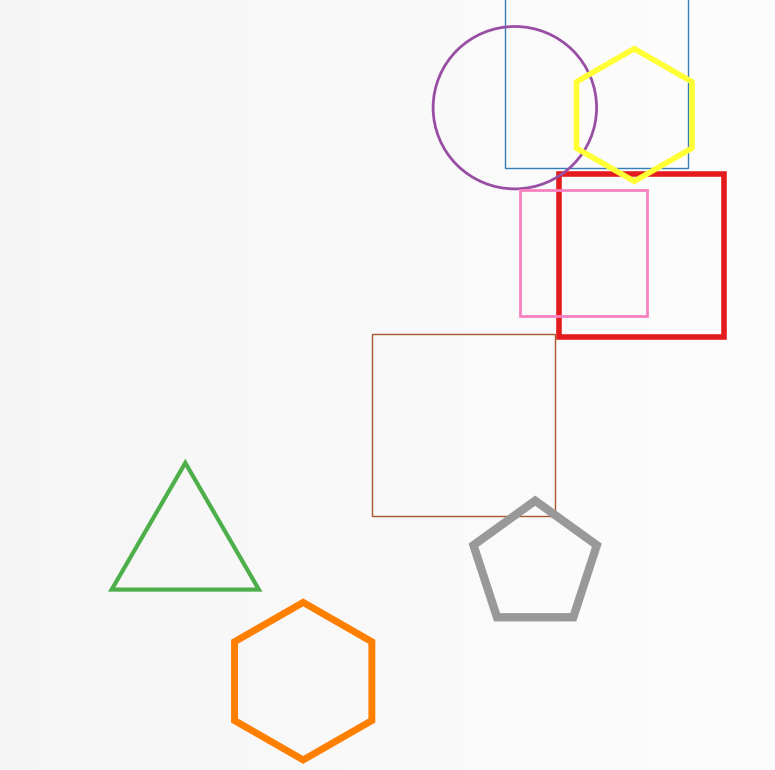[{"shape": "square", "thickness": 2, "radius": 0.53, "center": [0.828, 0.668]}, {"shape": "square", "thickness": 0.5, "radius": 0.59, "center": [0.77, 0.899]}, {"shape": "triangle", "thickness": 1.5, "radius": 0.55, "center": [0.239, 0.289]}, {"shape": "circle", "thickness": 1, "radius": 0.53, "center": [0.664, 0.86]}, {"shape": "hexagon", "thickness": 2.5, "radius": 0.51, "center": [0.391, 0.115]}, {"shape": "hexagon", "thickness": 2, "radius": 0.43, "center": [0.818, 0.851]}, {"shape": "square", "thickness": 0.5, "radius": 0.59, "center": [0.598, 0.448]}, {"shape": "square", "thickness": 1, "radius": 0.41, "center": [0.753, 0.672]}, {"shape": "pentagon", "thickness": 3, "radius": 0.42, "center": [0.691, 0.266]}]